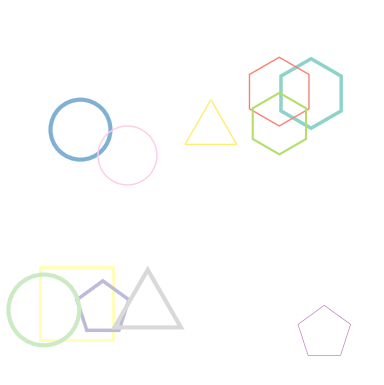[{"shape": "hexagon", "thickness": 2.5, "radius": 0.45, "center": [0.808, 0.757]}, {"shape": "square", "thickness": 2, "radius": 0.48, "center": [0.199, 0.212]}, {"shape": "pentagon", "thickness": 2.5, "radius": 0.36, "center": [0.267, 0.199]}, {"shape": "hexagon", "thickness": 1, "radius": 0.45, "center": [0.725, 0.762]}, {"shape": "circle", "thickness": 3, "radius": 0.39, "center": [0.209, 0.663]}, {"shape": "hexagon", "thickness": 1.5, "radius": 0.4, "center": [0.726, 0.679]}, {"shape": "circle", "thickness": 1, "radius": 0.38, "center": [0.331, 0.596]}, {"shape": "triangle", "thickness": 3, "radius": 0.5, "center": [0.384, 0.199]}, {"shape": "pentagon", "thickness": 0.5, "radius": 0.36, "center": [0.842, 0.135]}, {"shape": "circle", "thickness": 3, "radius": 0.46, "center": [0.114, 0.195]}, {"shape": "triangle", "thickness": 1, "radius": 0.39, "center": [0.548, 0.664]}]